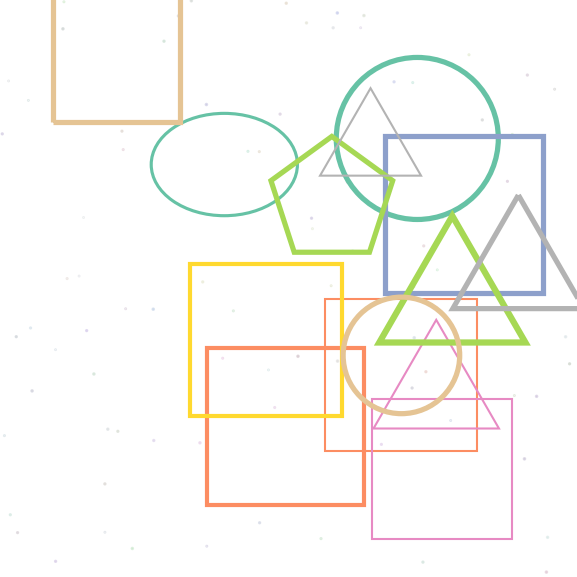[{"shape": "oval", "thickness": 1.5, "radius": 0.63, "center": [0.388, 0.714]}, {"shape": "circle", "thickness": 2.5, "radius": 0.7, "center": [0.723, 0.759]}, {"shape": "square", "thickness": 2, "radius": 0.68, "center": [0.494, 0.261]}, {"shape": "square", "thickness": 1, "radius": 0.66, "center": [0.694, 0.35]}, {"shape": "square", "thickness": 2.5, "radius": 0.68, "center": [0.803, 0.628]}, {"shape": "triangle", "thickness": 1, "radius": 0.63, "center": [0.755, 0.32]}, {"shape": "square", "thickness": 1, "radius": 0.61, "center": [0.765, 0.187]}, {"shape": "pentagon", "thickness": 2.5, "radius": 0.55, "center": [0.575, 0.652]}, {"shape": "triangle", "thickness": 3, "radius": 0.73, "center": [0.783, 0.479]}, {"shape": "square", "thickness": 2, "radius": 0.66, "center": [0.46, 0.41]}, {"shape": "circle", "thickness": 2.5, "radius": 0.5, "center": [0.695, 0.384]}, {"shape": "square", "thickness": 2.5, "radius": 0.55, "center": [0.202, 0.899]}, {"shape": "triangle", "thickness": 1, "radius": 0.5, "center": [0.642, 0.745]}, {"shape": "triangle", "thickness": 2.5, "radius": 0.66, "center": [0.898, 0.53]}]